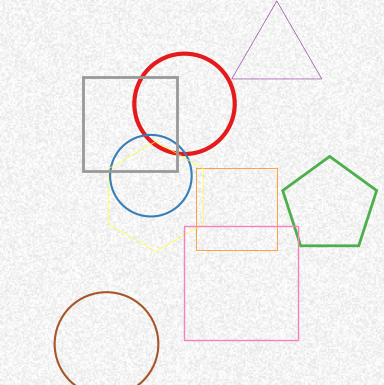[{"shape": "circle", "thickness": 3, "radius": 0.65, "center": [0.479, 0.73]}, {"shape": "circle", "thickness": 1.5, "radius": 0.53, "center": [0.392, 0.544]}, {"shape": "pentagon", "thickness": 2, "radius": 0.64, "center": [0.856, 0.465]}, {"shape": "triangle", "thickness": 0.5, "radius": 0.68, "center": [0.719, 0.862]}, {"shape": "square", "thickness": 0.5, "radius": 0.53, "center": [0.614, 0.457]}, {"shape": "hexagon", "thickness": 0.5, "radius": 0.71, "center": [0.405, 0.49]}, {"shape": "circle", "thickness": 1.5, "radius": 0.67, "center": [0.277, 0.106]}, {"shape": "square", "thickness": 1, "radius": 0.74, "center": [0.627, 0.264]}, {"shape": "square", "thickness": 2, "radius": 0.61, "center": [0.338, 0.678]}]